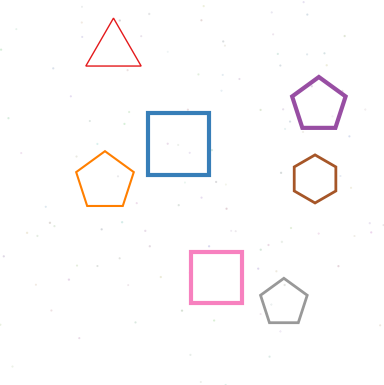[{"shape": "triangle", "thickness": 1, "radius": 0.41, "center": [0.295, 0.87]}, {"shape": "square", "thickness": 3, "radius": 0.4, "center": [0.464, 0.625]}, {"shape": "pentagon", "thickness": 3, "radius": 0.37, "center": [0.828, 0.727]}, {"shape": "pentagon", "thickness": 1.5, "radius": 0.39, "center": [0.273, 0.529]}, {"shape": "hexagon", "thickness": 2, "radius": 0.31, "center": [0.818, 0.535]}, {"shape": "square", "thickness": 3, "radius": 0.33, "center": [0.563, 0.279]}, {"shape": "pentagon", "thickness": 2, "radius": 0.32, "center": [0.737, 0.213]}]